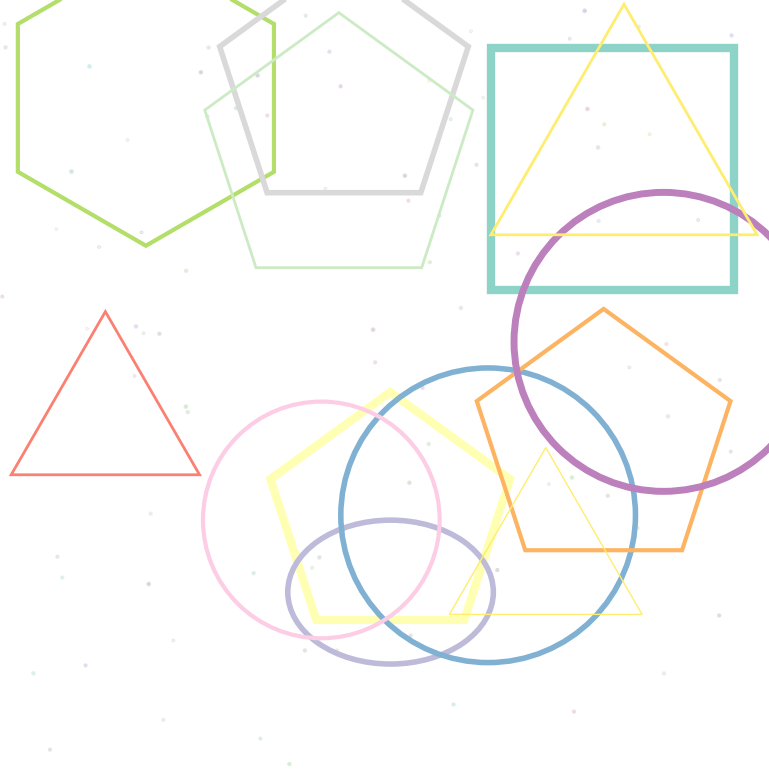[{"shape": "square", "thickness": 3, "radius": 0.79, "center": [0.796, 0.78]}, {"shape": "pentagon", "thickness": 3, "radius": 0.82, "center": [0.507, 0.327]}, {"shape": "oval", "thickness": 2, "radius": 0.67, "center": [0.507, 0.231]}, {"shape": "triangle", "thickness": 1, "radius": 0.71, "center": [0.137, 0.454]}, {"shape": "circle", "thickness": 2, "radius": 0.96, "center": [0.634, 0.331]}, {"shape": "pentagon", "thickness": 1.5, "radius": 0.87, "center": [0.784, 0.426]}, {"shape": "hexagon", "thickness": 1.5, "radius": 0.96, "center": [0.189, 0.873]}, {"shape": "circle", "thickness": 1.5, "radius": 0.77, "center": [0.417, 0.325]}, {"shape": "pentagon", "thickness": 2, "radius": 0.85, "center": [0.447, 0.887]}, {"shape": "circle", "thickness": 2.5, "radius": 0.97, "center": [0.862, 0.556]}, {"shape": "pentagon", "thickness": 1, "radius": 0.92, "center": [0.44, 0.8]}, {"shape": "triangle", "thickness": 1, "radius": 1.0, "center": [0.81, 0.795]}, {"shape": "triangle", "thickness": 0.5, "radius": 0.72, "center": [0.709, 0.274]}]